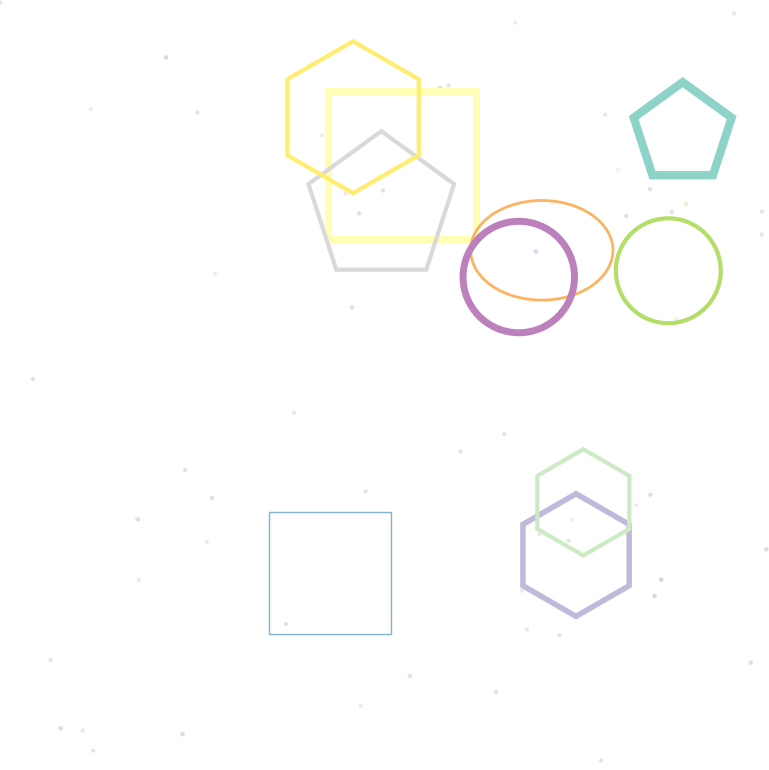[{"shape": "pentagon", "thickness": 3, "radius": 0.33, "center": [0.887, 0.827]}, {"shape": "square", "thickness": 2.5, "radius": 0.48, "center": [0.522, 0.786]}, {"shape": "hexagon", "thickness": 2, "radius": 0.4, "center": [0.748, 0.279]}, {"shape": "square", "thickness": 0.5, "radius": 0.4, "center": [0.428, 0.256]}, {"shape": "oval", "thickness": 1, "radius": 0.46, "center": [0.704, 0.675]}, {"shape": "circle", "thickness": 1.5, "radius": 0.34, "center": [0.868, 0.648]}, {"shape": "pentagon", "thickness": 1.5, "radius": 0.5, "center": [0.495, 0.73]}, {"shape": "circle", "thickness": 2.5, "radius": 0.36, "center": [0.674, 0.64]}, {"shape": "hexagon", "thickness": 1.5, "radius": 0.34, "center": [0.758, 0.348]}, {"shape": "hexagon", "thickness": 1.5, "radius": 0.49, "center": [0.458, 0.848]}]